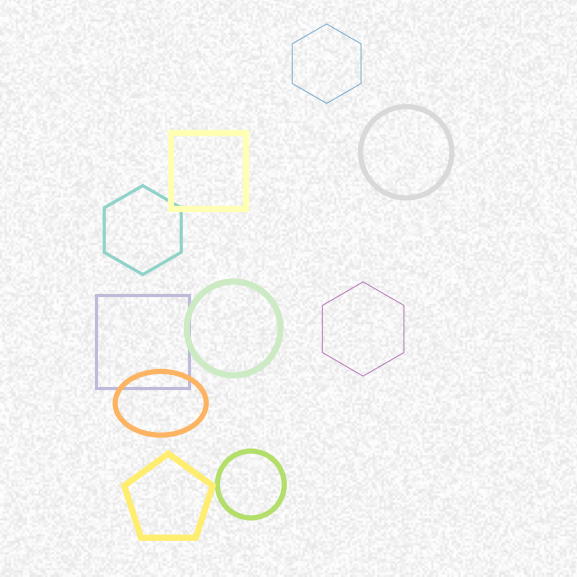[{"shape": "hexagon", "thickness": 1.5, "radius": 0.38, "center": [0.247, 0.601]}, {"shape": "square", "thickness": 3, "radius": 0.33, "center": [0.361, 0.703]}, {"shape": "square", "thickness": 1.5, "radius": 0.4, "center": [0.246, 0.407]}, {"shape": "hexagon", "thickness": 0.5, "radius": 0.34, "center": [0.566, 0.889]}, {"shape": "oval", "thickness": 2.5, "radius": 0.39, "center": [0.278, 0.301]}, {"shape": "circle", "thickness": 2.5, "radius": 0.29, "center": [0.434, 0.16]}, {"shape": "circle", "thickness": 2.5, "radius": 0.4, "center": [0.703, 0.736]}, {"shape": "hexagon", "thickness": 0.5, "radius": 0.41, "center": [0.629, 0.429]}, {"shape": "circle", "thickness": 3, "radius": 0.41, "center": [0.405, 0.43]}, {"shape": "pentagon", "thickness": 3, "radius": 0.4, "center": [0.292, 0.133]}]